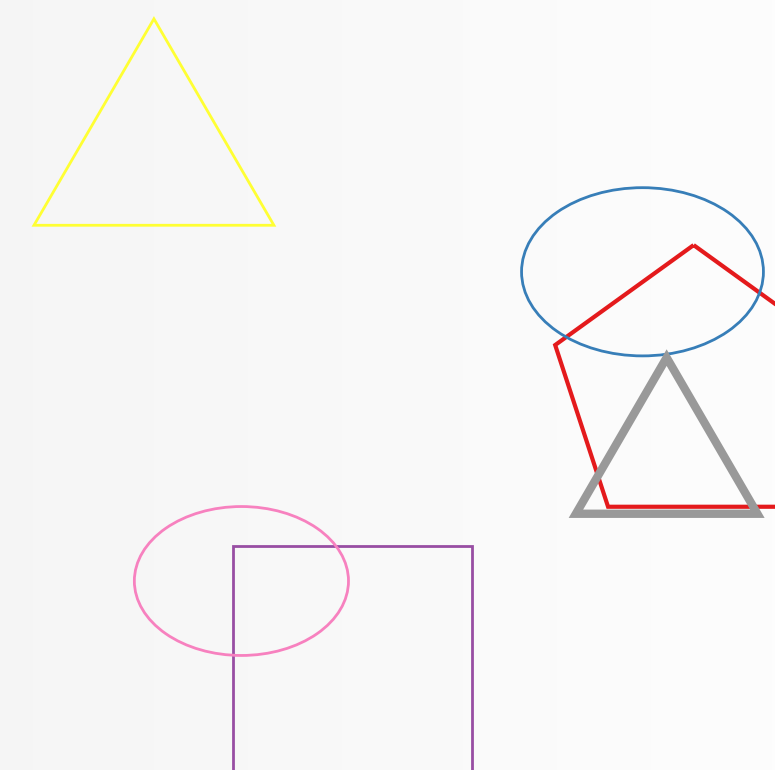[{"shape": "pentagon", "thickness": 1.5, "radius": 0.94, "center": [0.895, 0.494]}, {"shape": "oval", "thickness": 1, "radius": 0.78, "center": [0.829, 0.647]}, {"shape": "square", "thickness": 1, "radius": 0.77, "center": [0.455, 0.137]}, {"shape": "triangle", "thickness": 1, "radius": 0.89, "center": [0.199, 0.797]}, {"shape": "oval", "thickness": 1, "radius": 0.69, "center": [0.312, 0.245]}, {"shape": "triangle", "thickness": 3, "radius": 0.68, "center": [0.86, 0.4]}]